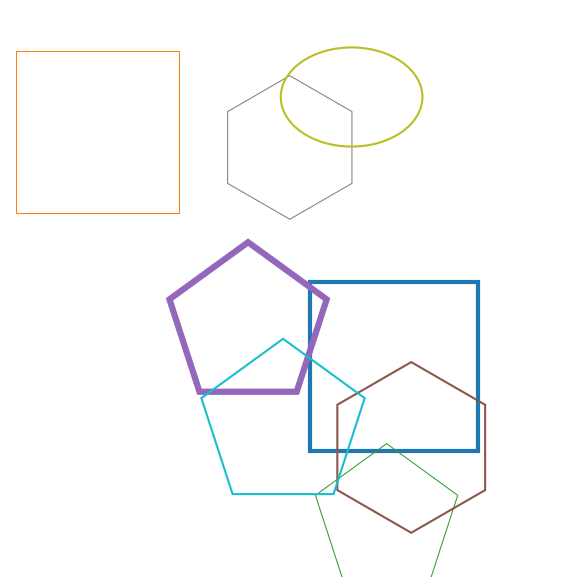[{"shape": "square", "thickness": 2, "radius": 0.73, "center": [0.682, 0.365]}, {"shape": "square", "thickness": 0.5, "radius": 0.7, "center": [0.169, 0.77]}, {"shape": "pentagon", "thickness": 0.5, "radius": 0.65, "center": [0.669, 0.101]}, {"shape": "pentagon", "thickness": 3, "radius": 0.72, "center": [0.43, 0.437]}, {"shape": "hexagon", "thickness": 1, "radius": 0.74, "center": [0.712, 0.224]}, {"shape": "hexagon", "thickness": 0.5, "radius": 0.62, "center": [0.502, 0.744]}, {"shape": "oval", "thickness": 1, "radius": 0.61, "center": [0.609, 0.831]}, {"shape": "pentagon", "thickness": 1, "radius": 0.74, "center": [0.49, 0.264]}]